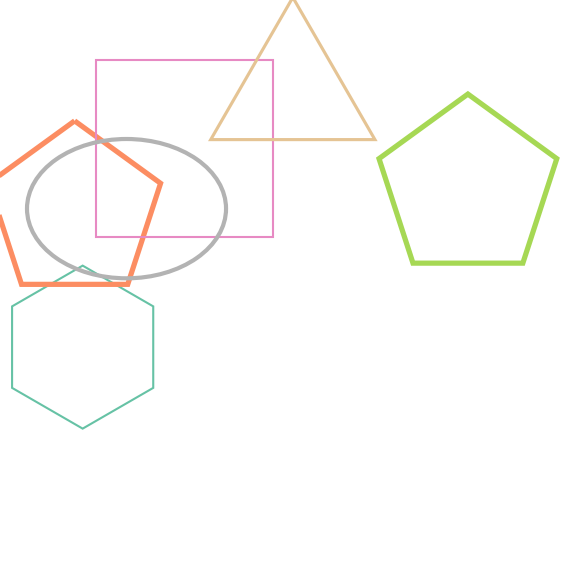[{"shape": "hexagon", "thickness": 1, "radius": 0.71, "center": [0.143, 0.398]}, {"shape": "pentagon", "thickness": 2.5, "radius": 0.78, "center": [0.129, 0.633]}, {"shape": "square", "thickness": 1, "radius": 0.76, "center": [0.32, 0.742]}, {"shape": "pentagon", "thickness": 2.5, "radius": 0.81, "center": [0.81, 0.674]}, {"shape": "triangle", "thickness": 1.5, "radius": 0.82, "center": [0.507, 0.839]}, {"shape": "oval", "thickness": 2, "radius": 0.86, "center": [0.219, 0.638]}]